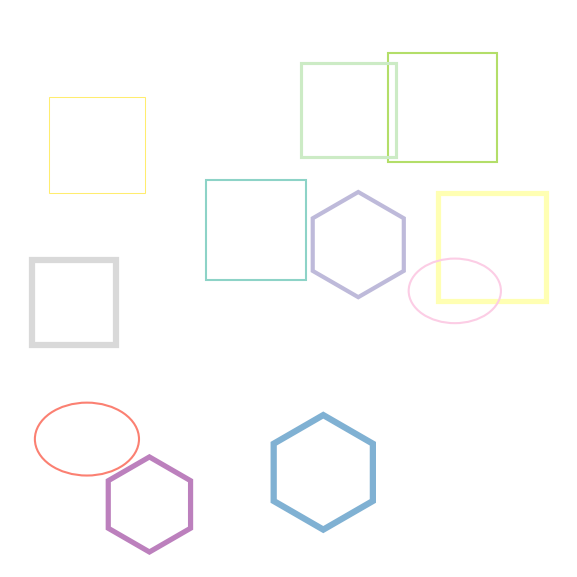[{"shape": "square", "thickness": 1, "radius": 0.43, "center": [0.443, 0.601]}, {"shape": "square", "thickness": 2.5, "radius": 0.47, "center": [0.851, 0.572]}, {"shape": "hexagon", "thickness": 2, "radius": 0.46, "center": [0.62, 0.576]}, {"shape": "oval", "thickness": 1, "radius": 0.45, "center": [0.151, 0.239]}, {"shape": "hexagon", "thickness": 3, "radius": 0.5, "center": [0.56, 0.181]}, {"shape": "square", "thickness": 1, "radius": 0.47, "center": [0.766, 0.814]}, {"shape": "oval", "thickness": 1, "radius": 0.4, "center": [0.788, 0.495]}, {"shape": "square", "thickness": 3, "radius": 0.36, "center": [0.129, 0.475]}, {"shape": "hexagon", "thickness": 2.5, "radius": 0.41, "center": [0.259, 0.126]}, {"shape": "square", "thickness": 1.5, "radius": 0.41, "center": [0.604, 0.809]}, {"shape": "square", "thickness": 0.5, "radius": 0.42, "center": [0.168, 0.748]}]